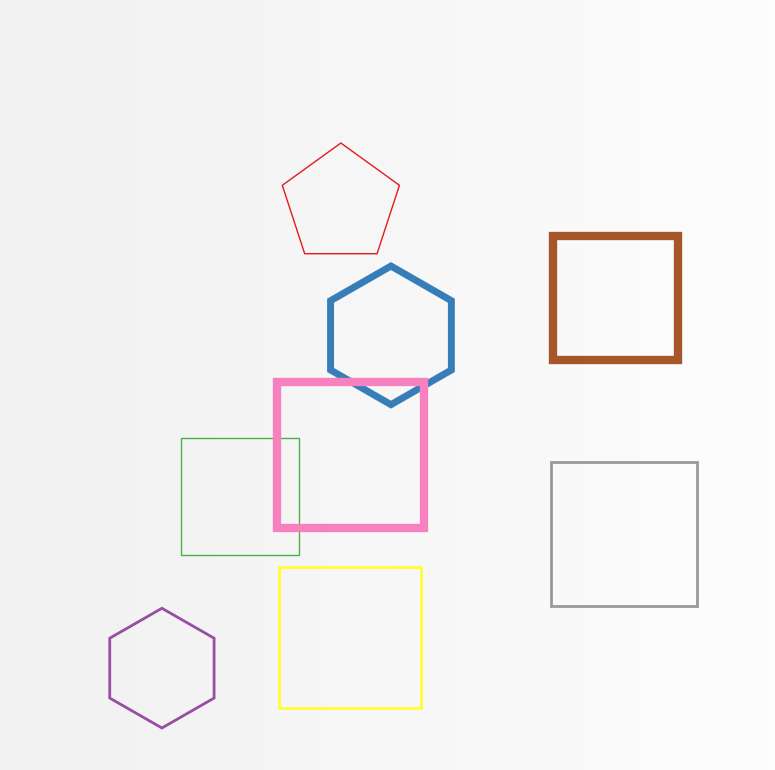[{"shape": "pentagon", "thickness": 0.5, "radius": 0.4, "center": [0.44, 0.735]}, {"shape": "hexagon", "thickness": 2.5, "radius": 0.45, "center": [0.504, 0.564]}, {"shape": "square", "thickness": 0.5, "radius": 0.38, "center": [0.31, 0.355]}, {"shape": "hexagon", "thickness": 1, "radius": 0.39, "center": [0.209, 0.132]}, {"shape": "square", "thickness": 1, "radius": 0.46, "center": [0.452, 0.172]}, {"shape": "square", "thickness": 3, "radius": 0.4, "center": [0.794, 0.613]}, {"shape": "square", "thickness": 3, "radius": 0.47, "center": [0.452, 0.409]}, {"shape": "square", "thickness": 1, "radius": 0.47, "center": [0.805, 0.306]}]